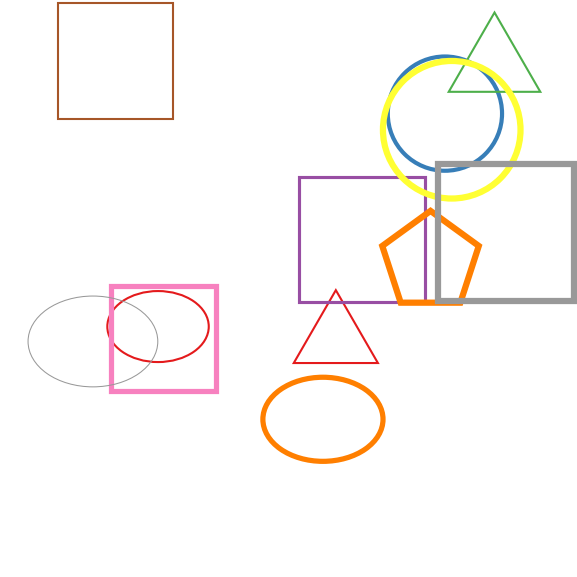[{"shape": "oval", "thickness": 1, "radius": 0.44, "center": [0.274, 0.434]}, {"shape": "triangle", "thickness": 1, "radius": 0.42, "center": [0.582, 0.413]}, {"shape": "circle", "thickness": 2, "radius": 0.49, "center": [0.77, 0.802]}, {"shape": "triangle", "thickness": 1, "radius": 0.46, "center": [0.856, 0.886]}, {"shape": "square", "thickness": 1.5, "radius": 0.54, "center": [0.627, 0.585]}, {"shape": "oval", "thickness": 2.5, "radius": 0.52, "center": [0.559, 0.273]}, {"shape": "pentagon", "thickness": 3, "radius": 0.44, "center": [0.746, 0.546]}, {"shape": "circle", "thickness": 3, "radius": 0.6, "center": [0.782, 0.774]}, {"shape": "square", "thickness": 1, "radius": 0.5, "center": [0.2, 0.893]}, {"shape": "square", "thickness": 2.5, "radius": 0.45, "center": [0.283, 0.413]}, {"shape": "square", "thickness": 3, "radius": 0.59, "center": [0.876, 0.597]}, {"shape": "oval", "thickness": 0.5, "radius": 0.56, "center": [0.161, 0.408]}]